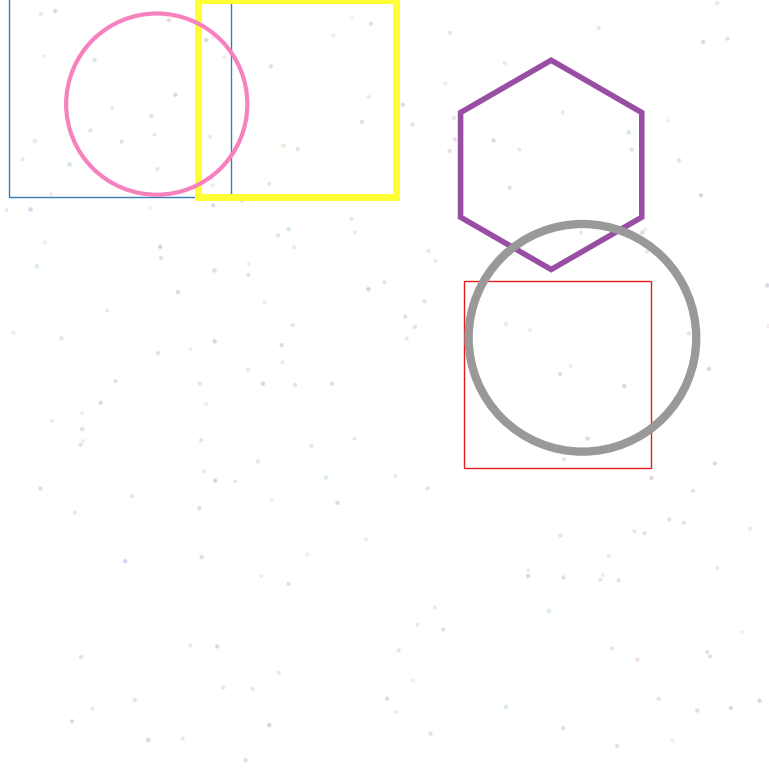[{"shape": "square", "thickness": 0.5, "radius": 0.61, "center": [0.724, 0.513]}, {"shape": "square", "thickness": 0.5, "radius": 0.72, "center": [0.156, 0.889]}, {"shape": "hexagon", "thickness": 2, "radius": 0.68, "center": [0.716, 0.786]}, {"shape": "square", "thickness": 2.5, "radius": 0.64, "center": [0.386, 0.872]}, {"shape": "circle", "thickness": 1.5, "radius": 0.59, "center": [0.204, 0.865]}, {"shape": "circle", "thickness": 3, "radius": 0.74, "center": [0.756, 0.561]}]